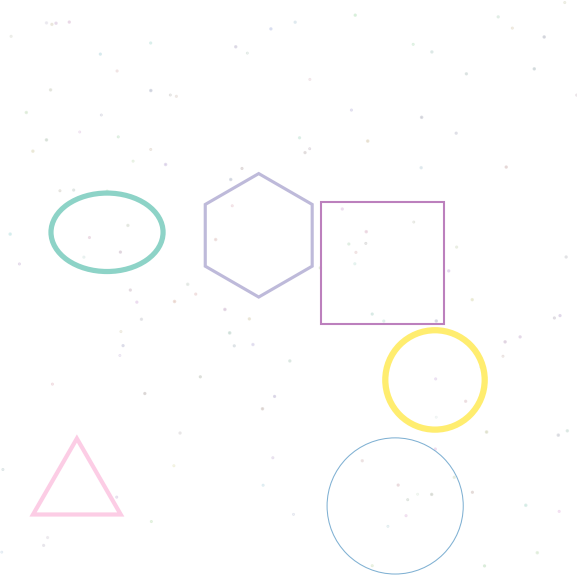[{"shape": "oval", "thickness": 2.5, "radius": 0.49, "center": [0.185, 0.597]}, {"shape": "hexagon", "thickness": 1.5, "radius": 0.53, "center": [0.448, 0.592]}, {"shape": "circle", "thickness": 0.5, "radius": 0.59, "center": [0.684, 0.123]}, {"shape": "triangle", "thickness": 2, "radius": 0.44, "center": [0.133, 0.152]}, {"shape": "square", "thickness": 1, "radius": 0.53, "center": [0.663, 0.544]}, {"shape": "circle", "thickness": 3, "radius": 0.43, "center": [0.753, 0.341]}]